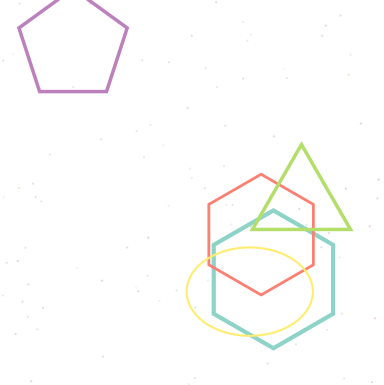[{"shape": "hexagon", "thickness": 3, "radius": 0.89, "center": [0.71, 0.274]}, {"shape": "hexagon", "thickness": 2, "radius": 0.78, "center": [0.678, 0.391]}, {"shape": "triangle", "thickness": 2.5, "radius": 0.74, "center": [0.783, 0.478]}, {"shape": "pentagon", "thickness": 2.5, "radius": 0.74, "center": [0.19, 0.882]}, {"shape": "oval", "thickness": 1.5, "radius": 0.82, "center": [0.649, 0.243]}]